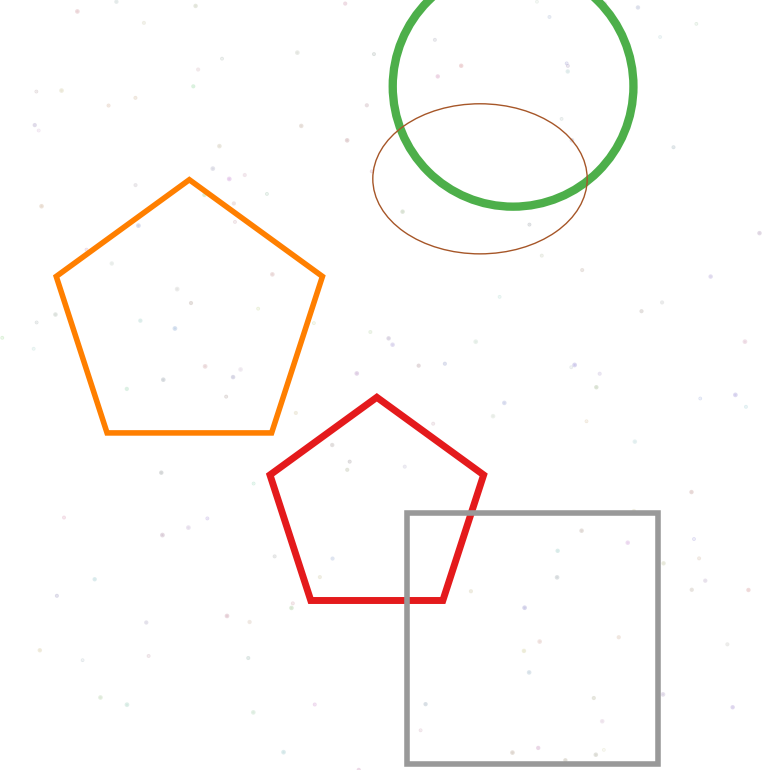[{"shape": "pentagon", "thickness": 2.5, "radius": 0.73, "center": [0.489, 0.338]}, {"shape": "circle", "thickness": 3, "radius": 0.78, "center": [0.666, 0.888]}, {"shape": "pentagon", "thickness": 2, "radius": 0.91, "center": [0.246, 0.585]}, {"shape": "oval", "thickness": 0.5, "radius": 0.7, "center": [0.623, 0.768]}, {"shape": "square", "thickness": 2, "radius": 0.82, "center": [0.692, 0.171]}]